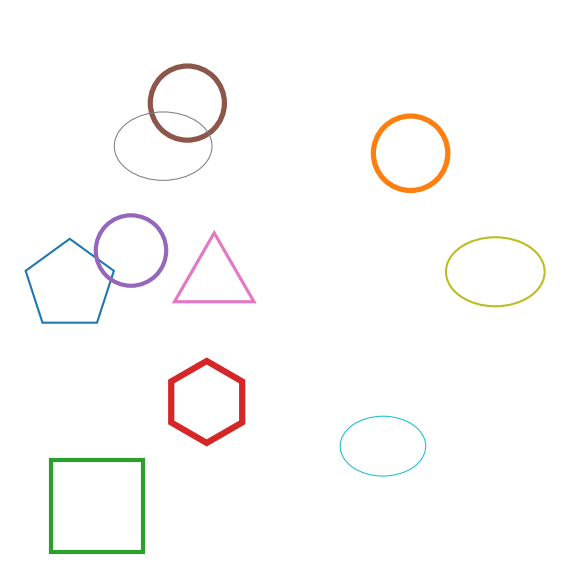[{"shape": "pentagon", "thickness": 1, "radius": 0.4, "center": [0.121, 0.505]}, {"shape": "circle", "thickness": 2.5, "radius": 0.32, "center": [0.711, 0.734]}, {"shape": "square", "thickness": 2, "radius": 0.4, "center": [0.168, 0.122]}, {"shape": "hexagon", "thickness": 3, "radius": 0.35, "center": [0.358, 0.303]}, {"shape": "circle", "thickness": 2, "radius": 0.3, "center": [0.227, 0.565]}, {"shape": "circle", "thickness": 2.5, "radius": 0.32, "center": [0.324, 0.821]}, {"shape": "triangle", "thickness": 1.5, "radius": 0.4, "center": [0.371, 0.516]}, {"shape": "oval", "thickness": 0.5, "radius": 0.42, "center": [0.283, 0.746]}, {"shape": "oval", "thickness": 1, "radius": 0.43, "center": [0.858, 0.529]}, {"shape": "oval", "thickness": 0.5, "radius": 0.37, "center": [0.663, 0.227]}]